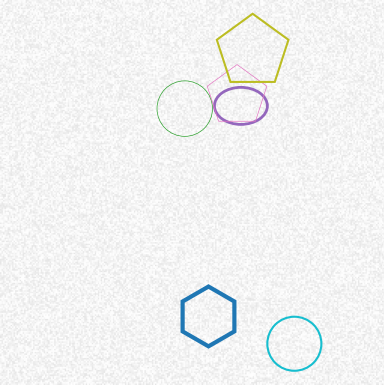[{"shape": "hexagon", "thickness": 3, "radius": 0.39, "center": [0.542, 0.178]}, {"shape": "circle", "thickness": 0.5, "radius": 0.36, "center": [0.48, 0.718]}, {"shape": "oval", "thickness": 2, "radius": 0.34, "center": [0.626, 0.725]}, {"shape": "pentagon", "thickness": 0.5, "radius": 0.41, "center": [0.616, 0.751]}, {"shape": "pentagon", "thickness": 1.5, "radius": 0.49, "center": [0.656, 0.866]}, {"shape": "circle", "thickness": 1.5, "radius": 0.35, "center": [0.765, 0.107]}]